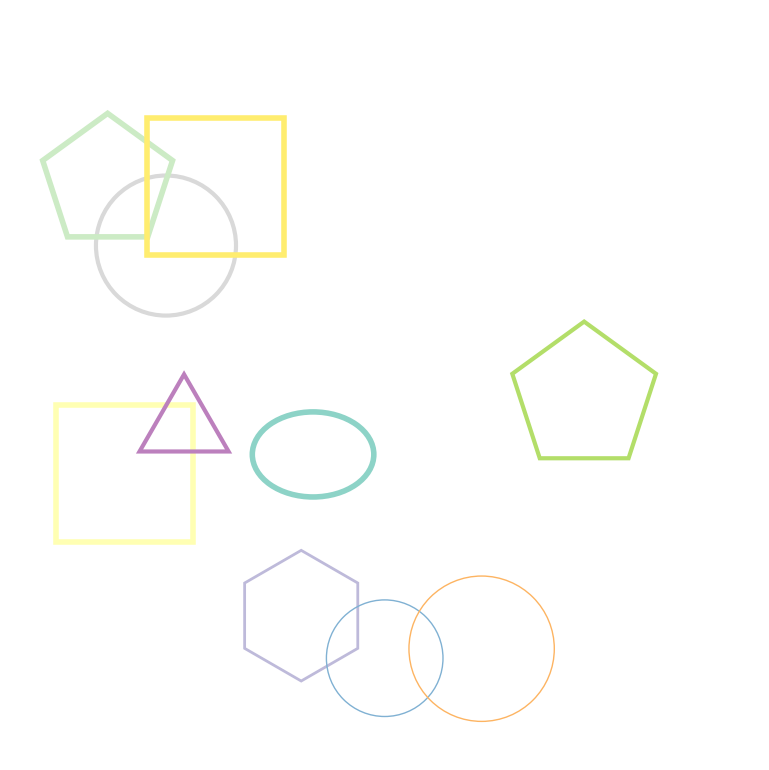[{"shape": "oval", "thickness": 2, "radius": 0.39, "center": [0.407, 0.41]}, {"shape": "square", "thickness": 2, "radius": 0.45, "center": [0.161, 0.385]}, {"shape": "hexagon", "thickness": 1, "radius": 0.42, "center": [0.391, 0.2]}, {"shape": "circle", "thickness": 0.5, "radius": 0.38, "center": [0.5, 0.145]}, {"shape": "circle", "thickness": 0.5, "radius": 0.47, "center": [0.625, 0.158]}, {"shape": "pentagon", "thickness": 1.5, "radius": 0.49, "center": [0.759, 0.484]}, {"shape": "circle", "thickness": 1.5, "radius": 0.45, "center": [0.216, 0.681]}, {"shape": "triangle", "thickness": 1.5, "radius": 0.33, "center": [0.239, 0.447]}, {"shape": "pentagon", "thickness": 2, "radius": 0.44, "center": [0.14, 0.764]}, {"shape": "square", "thickness": 2, "radius": 0.44, "center": [0.28, 0.758]}]